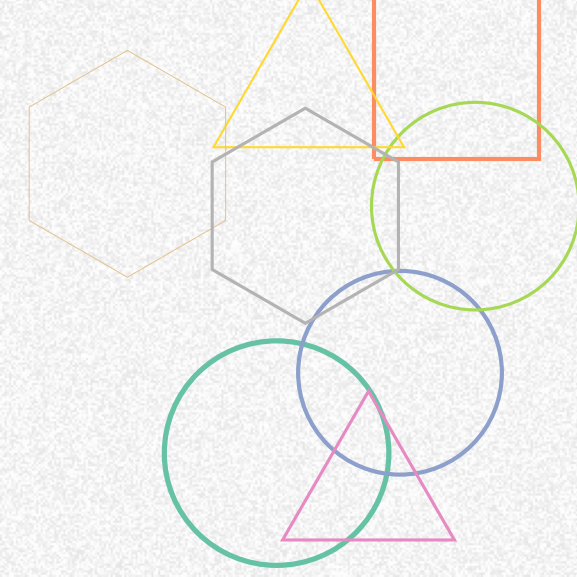[{"shape": "circle", "thickness": 2.5, "radius": 0.97, "center": [0.479, 0.215]}, {"shape": "square", "thickness": 2, "radius": 0.72, "center": [0.791, 0.867]}, {"shape": "circle", "thickness": 2, "radius": 0.88, "center": [0.693, 0.354]}, {"shape": "triangle", "thickness": 1.5, "radius": 0.86, "center": [0.638, 0.15]}, {"shape": "circle", "thickness": 1.5, "radius": 0.9, "center": [0.823, 0.642]}, {"shape": "triangle", "thickness": 1, "radius": 0.95, "center": [0.535, 0.839]}, {"shape": "hexagon", "thickness": 0.5, "radius": 0.98, "center": [0.221, 0.715]}, {"shape": "hexagon", "thickness": 1.5, "radius": 0.93, "center": [0.529, 0.626]}]